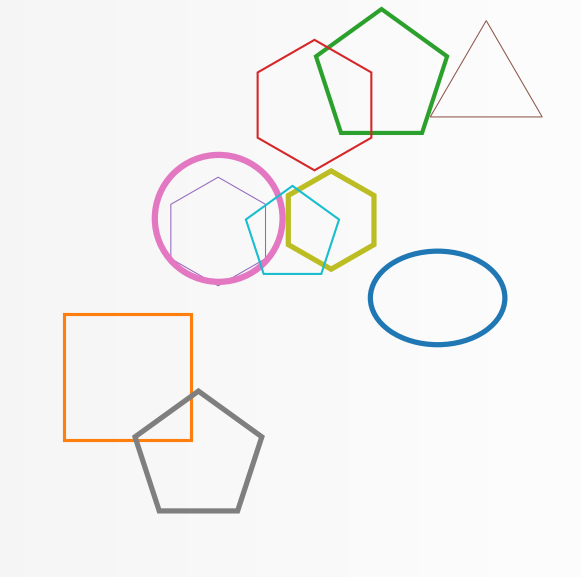[{"shape": "oval", "thickness": 2.5, "radius": 0.58, "center": [0.753, 0.483]}, {"shape": "square", "thickness": 1.5, "radius": 0.55, "center": [0.22, 0.347]}, {"shape": "pentagon", "thickness": 2, "radius": 0.59, "center": [0.656, 0.865]}, {"shape": "hexagon", "thickness": 1, "radius": 0.56, "center": [0.541, 0.817]}, {"shape": "hexagon", "thickness": 0.5, "radius": 0.47, "center": [0.375, 0.598]}, {"shape": "triangle", "thickness": 0.5, "radius": 0.56, "center": [0.837, 0.852]}, {"shape": "circle", "thickness": 3, "radius": 0.55, "center": [0.376, 0.621]}, {"shape": "pentagon", "thickness": 2.5, "radius": 0.57, "center": [0.341, 0.207]}, {"shape": "hexagon", "thickness": 2.5, "radius": 0.43, "center": [0.57, 0.618]}, {"shape": "pentagon", "thickness": 1, "radius": 0.42, "center": [0.503, 0.593]}]